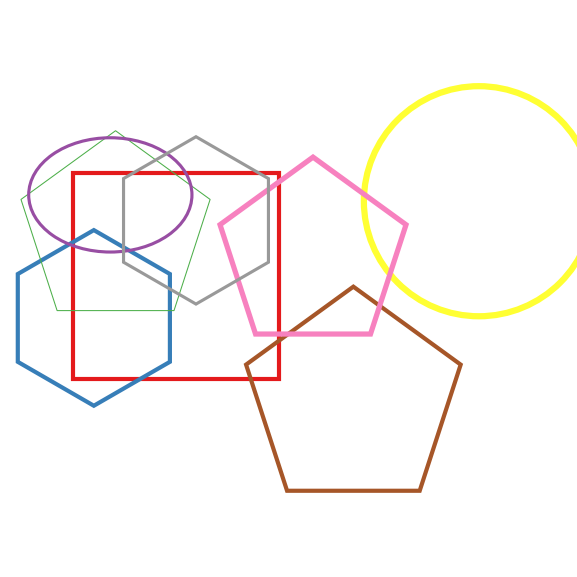[{"shape": "square", "thickness": 2, "radius": 0.89, "center": [0.305, 0.521]}, {"shape": "hexagon", "thickness": 2, "radius": 0.76, "center": [0.163, 0.449]}, {"shape": "pentagon", "thickness": 0.5, "radius": 0.86, "center": [0.2, 0.601]}, {"shape": "oval", "thickness": 1.5, "radius": 0.71, "center": [0.191, 0.662]}, {"shape": "circle", "thickness": 3, "radius": 1.0, "center": [0.829, 0.651]}, {"shape": "pentagon", "thickness": 2, "radius": 0.98, "center": [0.612, 0.307]}, {"shape": "pentagon", "thickness": 2.5, "radius": 0.85, "center": [0.542, 0.558]}, {"shape": "hexagon", "thickness": 1.5, "radius": 0.72, "center": [0.339, 0.617]}]